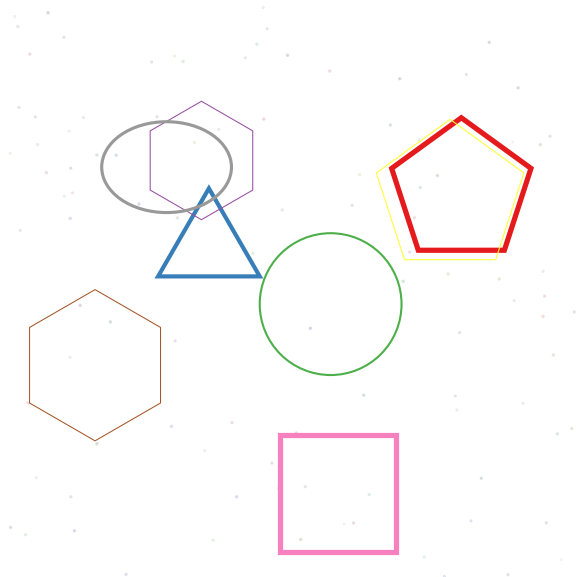[{"shape": "pentagon", "thickness": 2.5, "radius": 0.63, "center": [0.799, 0.668]}, {"shape": "triangle", "thickness": 2, "radius": 0.51, "center": [0.362, 0.571]}, {"shape": "circle", "thickness": 1, "radius": 0.61, "center": [0.573, 0.473]}, {"shape": "hexagon", "thickness": 0.5, "radius": 0.51, "center": [0.349, 0.721]}, {"shape": "pentagon", "thickness": 0.5, "radius": 0.67, "center": [0.779, 0.658]}, {"shape": "hexagon", "thickness": 0.5, "radius": 0.65, "center": [0.165, 0.367]}, {"shape": "square", "thickness": 2.5, "radius": 0.5, "center": [0.585, 0.144]}, {"shape": "oval", "thickness": 1.5, "radius": 0.56, "center": [0.288, 0.71]}]